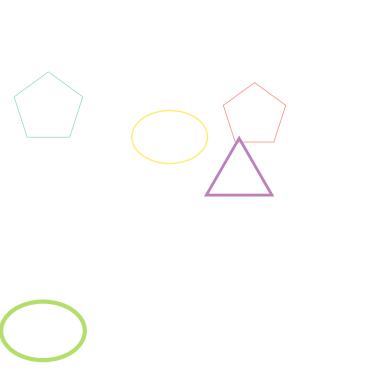[{"shape": "pentagon", "thickness": 0.5, "radius": 0.47, "center": [0.126, 0.72]}, {"shape": "pentagon", "thickness": 0.5, "radius": 0.43, "center": [0.661, 0.7]}, {"shape": "oval", "thickness": 3, "radius": 0.54, "center": [0.112, 0.141]}, {"shape": "triangle", "thickness": 2, "radius": 0.49, "center": [0.621, 0.542]}, {"shape": "oval", "thickness": 1, "radius": 0.49, "center": [0.441, 0.644]}]